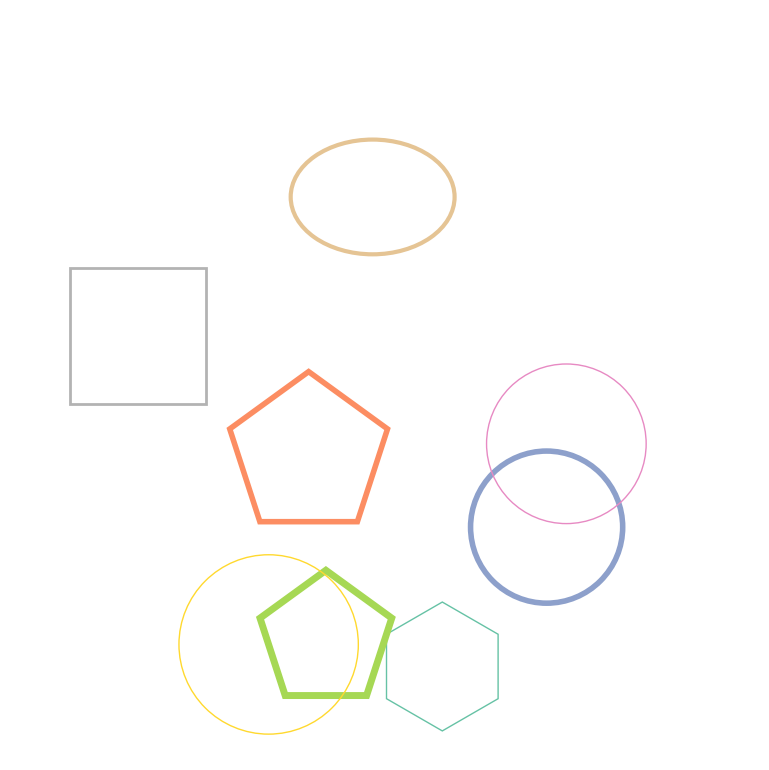[{"shape": "hexagon", "thickness": 0.5, "radius": 0.42, "center": [0.574, 0.134]}, {"shape": "pentagon", "thickness": 2, "radius": 0.54, "center": [0.401, 0.41]}, {"shape": "circle", "thickness": 2, "radius": 0.49, "center": [0.71, 0.315]}, {"shape": "circle", "thickness": 0.5, "radius": 0.52, "center": [0.736, 0.424]}, {"shape": "pentagon", "thickness": 2.5, "radius": 0.45, "center": [0.423, 0.169]}, {"shape": "circle", "thickness": 0.5, "radius": 0.58, "center": [0.349, 0.163]}, {"shape": "oval", "thickness": 1.5, "radius": 0.53, "center": [0.484, 0.744]}, {"shape": "square", "thickness": 1, "radius": 0.44, "center": [0.179, 0.564]}]